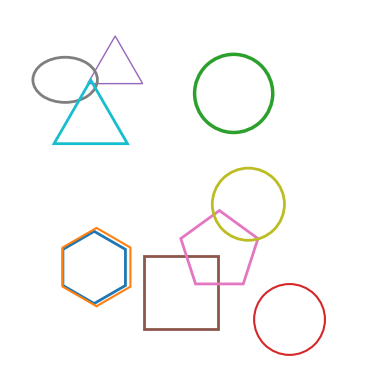[{"shape": "hexagon", "thickness": 2, "radius": 0.47, "center": [0.245, 0.305]}, {"shape": "hexagon", "thickness": 1.5, "radius": 0.51, "center": [0.251, 0.306]}, {"shape": "circle", "thickness": 2.5, "radius": 0.51, "center": [0.607, 0.757]}, {"shape": "circle", "thickness": 1.5, "radius": 0.46, "center": [0.752, 0.17]}, {"shape": "triangle", "thickness": 1, "radius": 0.41, "center": [0.299, 0.824]}, {"shape": "square", "thickness": 2, "radius": 0.48, "center": [0.47, 0.239]}, {"shape": "pentagon", "thickness": 2, "radius": 0.53, "center": [0.57, 0.348]}, {"shape": "oval", "thickness": 2, "radius": 0.42, "center": [0.169, 0.793]}, {"shape": "circle", "thickness": 2, "radius": 0.47, "center": [0.645, 0.47]}, {"shape": "triangle", "thickness": 2, "radius": 0.55, "center": [0.236, 0.682]}]